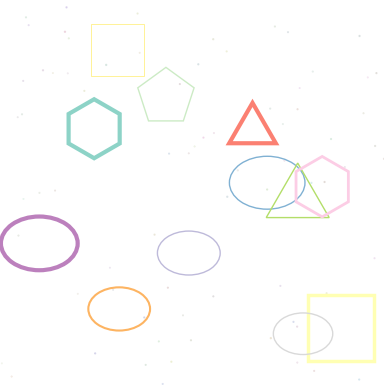[{"shape": "hexagon", "thickness": 3, "radius": 0.38, "center": [0.245, 0.666]}, {"shape": "square", "thickness": 2.5, "radius": 0.43, "center": [0.885, 0.148]}, {"shape": "oval", "thickness": 1, "radius": 0.41, "center": [0.49, 0.343]}, {"shape": "triangle", "thickness": 3, "radius": 0.35, "center": [0.656, 0.663]}, {"shape": "oval", "thickness": 1, "radius": 0.49, "center": [0.694, 0.525]}, {"shape": "oval", "thickness": 1.5, "radius": 0.4, "center": [0.31, 0.198]}, {"shape": "triangle", "thickness": 1, "radius": 0.47, "center": [0.773, 0.482]}, {"shape": "hexagon", "thickness": 2, "radius": 0.39, "center": [0.837, 0.515]}, {"shape": "oval", "thickness": 1, "radius": 0.39, "center": [0.787, 0.133]}, {"shape": "oval", "thickness": 3, "radius": 0.5, "center": [0.102, 0.368]}, {"shape": "pentagon", "thickness": 1, "radius": 0.38, "center": [0.431, 0.748]}, {"shape": "square", "thickness": 0.5, "radius": 0.34, "center": [0.306, 0.87]}]